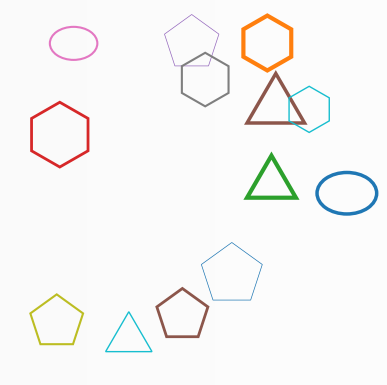[{"shape": "pentagon", "thickness": 0.5, "radius": 0.41, "center": [0.598, 0.287]}, {"shape": "oval", "thickness": 2.5, "radius": 0.38, "center": [0.895, 0.498]}, {"shape": "hexagon", "thickness": 3, "radius": 0.36, "center": [0.69, 0.888]}, {"shape": "triangle", "thickness": 3, "radius": 0.36, "center": [0.701, 0.523]}, {"shape": "hexagon", "thickness": 2, "radius": 0.42, "center": [0.154, 0.65]}, {"shape": "pentagon", "thickness": 0.5, "radius": 0.37, "center": [0.495, 0.889]}, {"shape": "triangle", "thickness": 2.5, "radius": 0.43, "center": [0.712, 0.723]}, {"shape": "pentagon", "thickness": 2, "radius": 0.35, "center": [0.471, 0.181]}, {"shape": "oval", "thickness": 1.5, "radius": 0.31, "center": [0.19, 0.887]}, {"shape": "hexagon", "thickness": 1.5, "radius": 0.35, "center": [0.53, 0.793]}, {"shape": "pentagon", "thickness": 1.5, "radius": 0.36, "center": [0.146, 0.164]}, {"shape": "triangle", "thickness": 1, "radius": 0.35, "center": [0.332, 0.121]}, {"shape": "hexagon", "thickness": 1, "radius": 0.3, "center": [0.798, 0.716]}]